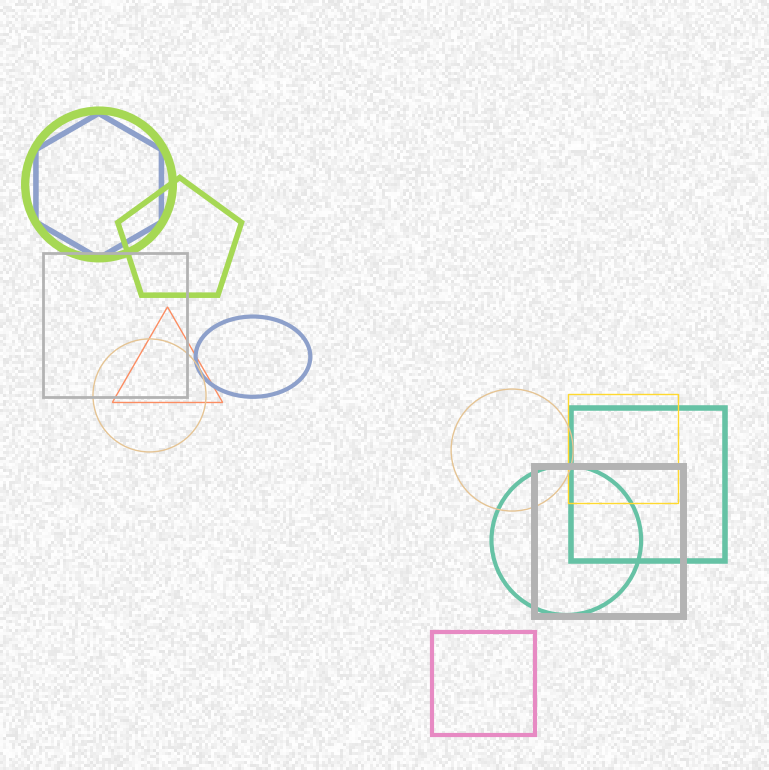[{"shape": "square", "thickness": 2, "radius": 0.5, "center": [0.841, 0.371]}, {"shape": "circle", "thickness": 1.5, "radius": 0.49, "center": [0.735, 0.299]}, {"shape": "triangle", "thickness": 0.5, "radius": 0.41, "center": [0.218, 0.519]}, {"shape": "hexagon", "thickness": 2, "radius": 0.47, "center": [0.128, 0.759]}, {"shape": "oval", "thickness": 1.5, "radius": 0.37, "center": [0.329, 0.537]}, {"shape": "square", "thickness": 1.5, "radius": 0.33, "center": [0.628, 0.113]}, {"shape": "pentagon", "thickness": 2, "radius": 0.42, "center": [0.233, 0.685]}, {"shape": "circle", "thickness": 3, "radius": 0.48, "center": [0.129, 0.76]}, {"shape": "square", "thickness": 0.5, "radius": 0.35, "center": [0.809, 0.418]}, {"shape": "circle", "thickness": 0.5, "radius": 0.37, "center": [0.194, 0.486]}, {"shape": "circle", "thickness": 0.5, "radius": 0.4, "center": [0.665, 0.416]}, {"shape": "square", "thickness": 1, "radius": 0.47, "center": [0.15, 0.578]}, {"shape": "square", "thickness": 2.5, "radius": 0.49, "center": [0.79, 0.297]}]